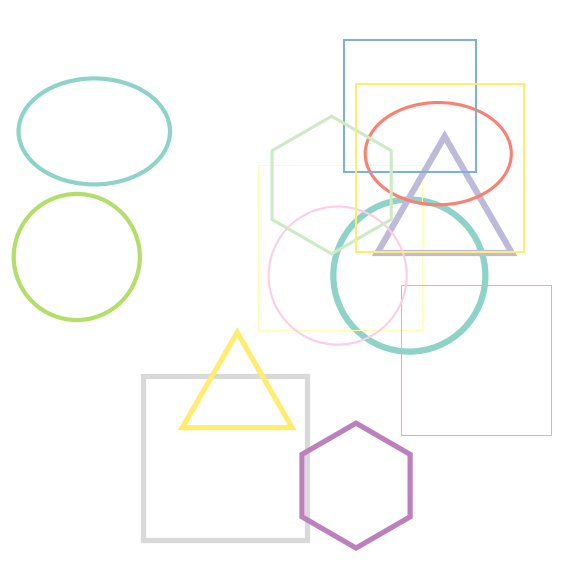[{"shape": "circle", "thickness": 3, "radius": 0.66, "center": [0.709, 0.522]}, {"shape": "oval", "thickness": 2, "radius": 0.66, "center": [0.163, 0.772]}, {"shape": "square", "thickness": 0.5, "radius": 0.71, "center": [0.589, 0.571]}, {"shape": "triangle", "thickness": 3, "radius": 0.67, "center": [0.77, 0.628]}, {"shape": "oval", "thickness": 1.5, "radius": 0.63, "center": [0.759, 0.733]}, {"shape": "square", "thickness": 1, "radius": 0.57, "center": [0.711, 0.815]}, {"shape": "square", "thickness": 0.5, "radius": 0.65, "center": [0.825, 0.375]}, {"shape": "circle", "thickness": 2, "radius": 0.55, "center": [0.133, 0.554]}, {"shape": "circle", "thickness": 1, "radius": 0.6, "center": [0.585, 0.522]}, {"shape": "square", "thickness": 2.5, "radius": 0.71, "center": [0.389, 0.206]}, {"shape": "hexagon", "thickness": 2.5, "radius": 0.54, "center": [0.617, 0.158]}, {"shape": "hexagon", "thickness": 1.5, "radius": 0.6, "center": [0.574, 0.679]}, {"shape": "triangle", "thickness": 2.5, "radius": 0.55, "center": [0.411, 0.314]}, {"shape": "square", "thickness": 1, "radius": 0.73, "center": [0.761, 0.708]}]